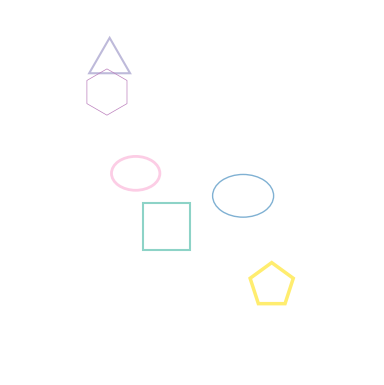[{"shape": "square", "thickness": 1.5, "radius": 0.3, "center": [0.434, 0.412]}, {"shape": "triangle", "thickness": 1.5, "radius": 0.31, "center": [0.285, 0.84]}, {"shape": "oval", "thickness": 1, "radius": 0.4, "center": [0.631, 0.491]}, {"shape": "oval", "thickness": 2, "radius": 0.31, "center": [0.352, 0.55]}, {"shape": "hexagon", "thickness": 0.5, "radius": 0.3, "center": [0.278, 0.761]}, {"shape": "pentagon", "thickness": 2.5, "radius": 0.29, "center": [0.706, 0.259]}]